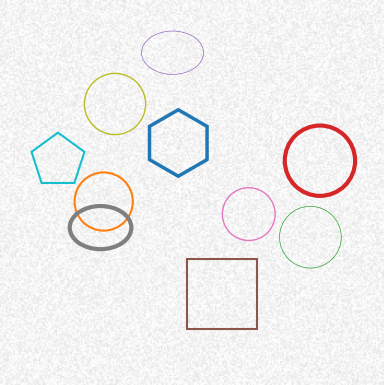[{"shape": "hexagon", "thickness": 2.5, "radius": 0.43, "center": [0.463, 0.629]}, {"shape": "circle", "thickness": 1.5, "radius": 0.38, "center": [0.269, 0.477]}, {"shape": "circle", "thickness": 0.5, "radius": 0.4, "center": [0.806, 0.384]}, {"shape": "circle", "thickness": 3, "radius": 0.46, "center": [0.831, 0.583]}, {"shape": "oval", "thickness": 0.5, "radius": 0.4, "center": [0.448, 0.863]}, {"shape": "square", "thickness": 1.5, "radius": 0.45, "center": [0.577, 0.238]}, {"shape": "circle", "thickness": 1, "radius": 0.34, "center": [0.646, 0.444]}, {"shape": "oval", "thickness": 3, "radius": 0.4, "center": [0.261, 0.409]}, {"shape": "circle", "thickness": 1, "radius": 0.4, "center": [0.299, 0.73]}, {"shape": "pentagon", "thickness": 1.5, "radius": 0.36, "center": [0.151, 0.583]}]